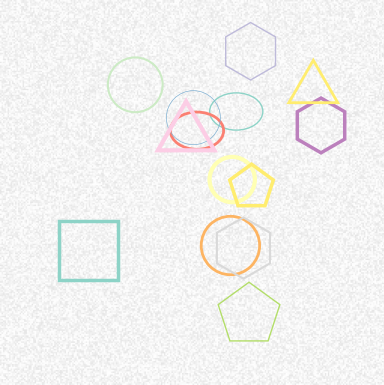[{"shape": "oval", "thickness": 1, "radius": 0.35, "center": [0.614, 0.71]}, {"shape": "square", "thickness": 2.5, "radius": 0.38, "center": [0.23, 0.348]}, {"shape": "circle", "thickness": 3, "radius": 0.29, "center": [0.603, 0.534]}, {"shape": "hexagon", "thickness": 1, "radius": 0.37, "center": [0.651, 0.867]}, {"shape": "oval", "thickness": 2, "radius": 0.35, "center": [0.512, 0.661]}, {"shape": "circle", "thickness": 0.5, "radius": 0.35, "center": [0.502, 0.694]}, {"shape": "circle", "thickness": 2, "radius": 0.38, "center": [0.599, 0.362]}, {"shape": "pentagon", "thickness": 1, "radius": 0.42, "center": [0.647, 0.183]}, {"shape": "triangle", "thickness": 3, "radius": 0.42, "center": [0.483, 0.652]}, {"shape": "hexagon", "thickness": 1.5, "radius": 0.4, "center": [0.632, 0.356]}, {"shape": "hexagon", "thickness": 2.5, "radius": 0.36, "center": [0.834, 0.674]}, {"shape": "circle", "thickness": 1.5, "radius": 0.36, "center": [0.351, 0.78]}, {"shape": "pentagon", "thickness": 2.5, "radius": 0.3, "center": [0.653, 0.514]}, {"shape": "triangle", "thickness": 2, "radius": 0.37, "center": [0.814, 0.77]}]